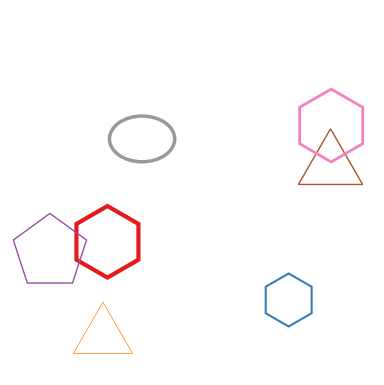[{"shape": "hexagon", "thickness": 3, "radius": 0.46, "center": [0.279, 0.372]}, {"shape": "hexagon", "thickness": 1.5, "radius": 0.34, "center": [0.75, 0.221]}, {"shape": "pentagon", "thickness": 1, "radius": 0.5, "center": [0.13, 0.346]}, {"shape": "triangle", "thickness": 0.5, "radius": 0.44, "center": [0.267, 0.126]}, {"shape": "triangle", "thickness": 1, "radius": 0.48, "center": [0.859, 0.569]}, {"shape": "hexagon", "thickness": 2, "radius": 0.47, "center": [0.86, 0.674]}, {"shape": "oval", "thickness": 2.5, "radius": 0.42, "center": [0.369, 0.639]}]